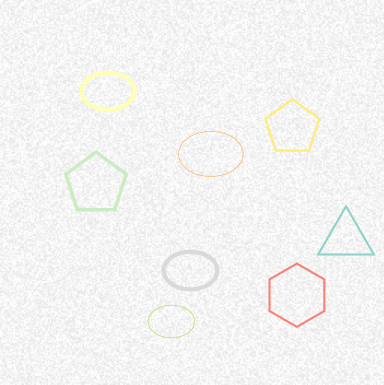[{"shape": "triangle", "thickness": 1.5, "radius": 0.42, "center": [0.899, 0.381]}, {"shape": "oval", "thickness": 3, "radius": 0.34, "center": [0.28, 0.763]}, {"shape": "hexagon", "thickness": 1.5, "radius": 0.41, "center": [0.771, 0.233]}, {"shape": "oval", "thickness": 0.5, "radius": 0.42, "center": [0.548, 0.6]}, {"shape": "oval", "thickness": 0.5, "radius": 0.3, "center": [0.445, 0.165]}, {"shape": "oval", "thickness": 3, "radius": 0.35, "center": [0.495, 0.297]}, {"shape": "pentagon", "thickness": 2.5, "radius": 0.41, "center": [0.249, 0.522]}, {"shape": "pentagon", "thickness": 1.5, "radius": 0.37, "center": [0.759, 0.668]}]